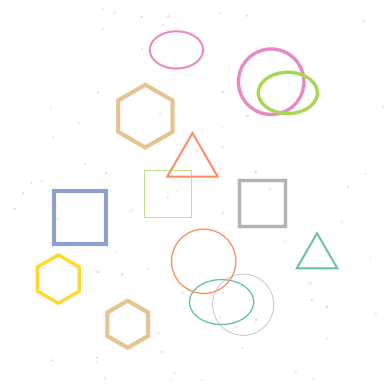[{"shape": "triangle", "thickness": 1.5, "radius": 0.3, "center": [0.823, 0.333]}, {"shape": "oval", "thickness": 1, "radius": 0.42, "center": [0.575, 0.215]}, {"shape": "circle", "thickness": 1, "radius": 0.42, "center": [0.529, 0.321]}, {"shape": "triangle", "thickness": 1.5, "radius": 0.38, "center": [0.5, 0.579]}, {"shape": "square", "thickness": 3, "radius": 0.34, "center": [0.208, 0.436]}, {"shape": "oval", "thickness": 1.5, "radius": 0.35, "center": [0.458, 0.87]}, {"shape": "circle", "thickness": 2.5, "radius": 0.43, "center": [0.704, 0.788]}, {"shape": "oval", "thickness": 2.5, "radius": 0.38, "center": [0.748, 0.759]}, {"shape": "square", "thickness": 0.5, "radius": 0.3, "center": [0.436, 0.498]}, {"shape": "hexagon", "thickness": 2.5, "radius": 0.31, "center": [0.151, 0.275]}, {"shape": "hexagon", "thickness": 3, "radius": 0.31, "center": [0.332, 0.158]}, {"shape": "hexagon", "thickness": 3, "radius": 0.41, "center": [0.377, 0.698]}, {"shape": "circle", "thickness": 0.5, "radius": 0.4, "center": [0.632, 0.209]}, {"shape": "square", "thickness": 2.5, "radius": 0.3, "center": [0.68, 0.472]}]